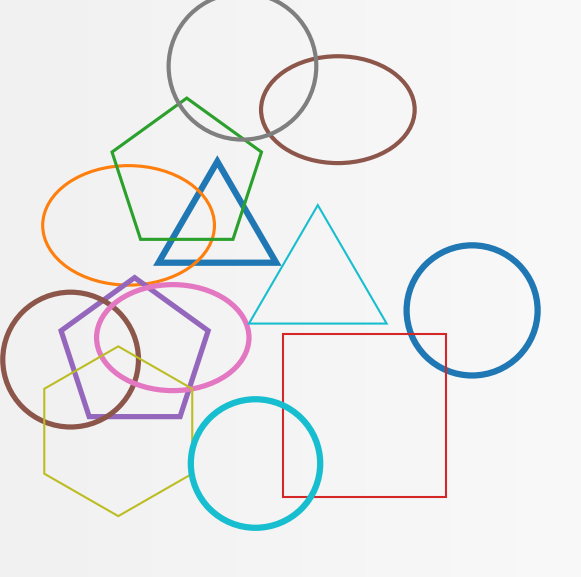[{"shape": "triangle", "thickness": 3, "radius": 0.58, "center": [0.374, 0.603]}, {"shape": "circle", "thickness": 3, "radius": 0.56, "center": [0.812, 0.462]}, {"shape": "oval", "thickness": 1.5, "radius": 0.74, "center": [0.221, 0.609]}, {"shape": "pentagon", "thickness": 1.5, "radius": 0.68, "center": [0.321, 0.694]}, {"shape": "square", "thickness": 1, "radius": 0.7, "center": [0.627, 0.28]}, {"shape": "pentagon", "thickness": 2.5, "radius": 0.67, "center": [0.232, 0.385]}, {"shape": "circle", "thickness": 2.5, "radius": 0.58, "center": [0.121, 0.376]}, {"shape": "oval", "thickness": 2, "radius": 0.66, "center": [0.581, 0.809]}, {"shape": "oval", "thickness": 2.5, "radius": 0.66, "center": [0.297, 0.415]}, {"shape": "circle", "thickness": 2, "radius": 0.64, "center": [0.417, 0.884]}, {"shape": "hexagon", "thickness": 1, "radius": 0.73, "center": [0.203, 0.252]}, {"shape": "triangle", "thickness": 1, "radius": 0.68, "center": [0.547, 0.507]}, {"shape": "circle", "thickness": 3, "radius": 0.56, "center": [0.44, 0.197]}]